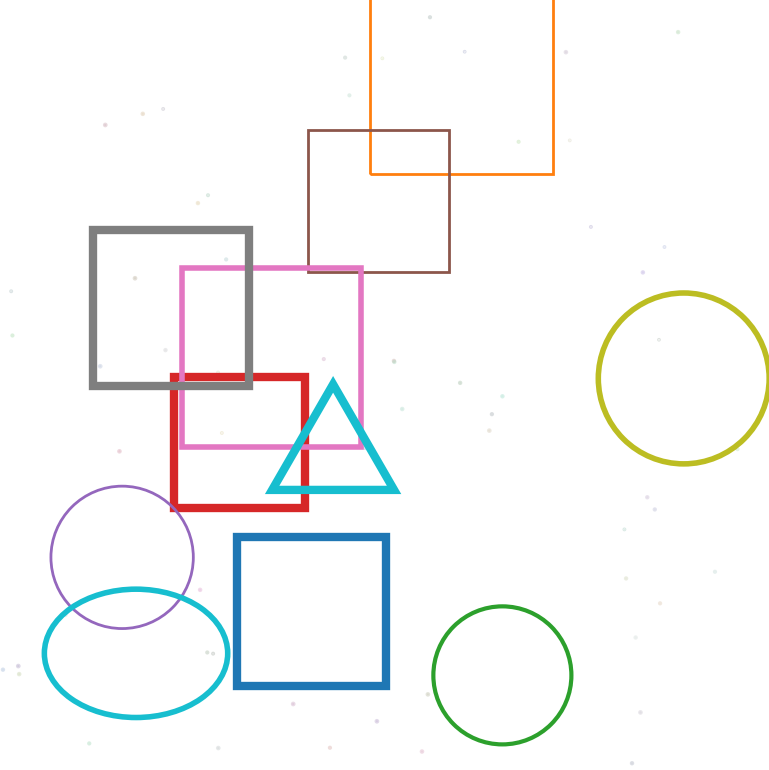[{"shape": "square", "thickness": 3, "radius": 0.48, "center": [0.405, 0.206]}, {"shape": "square", "thickness": 1, "radius": 0.59, "center": [0.599, 0.892]}, {"shape": "circle", "thickness": 1.5, "radius": 0.45, "center": [0.652, 0.123]}, {"shape": "square", "thickness": 3, "radius": 0.42, "center": [0.311, 0.425]}, {"shape": "circle", "thickness": 1, "radius": 0.46, "center": [0.159, 0.276]}, {"shape": "square", "thickness": 1, "radius": 0.46, "center": [0.491, 0.739]}, {"shape": "square", "thickness": 2, "radius": 0.58, "center": [0.353, 0.536]}, {"shape": "square", "thickness": 3, "radius": 0.51, "center": [0.222, 0.6]}, {"shape": "circle", "thickness": 2, "radius": 0.55, "center": [0.888, 0.509]}, {"shape": "oval", "thickness": 2, "radius": 0.6, "center": [0.177, 0.152]}, {"shape": "triangle", "thickness": 3, "radius": 0.46, "center": [0.433, 0.409]}]